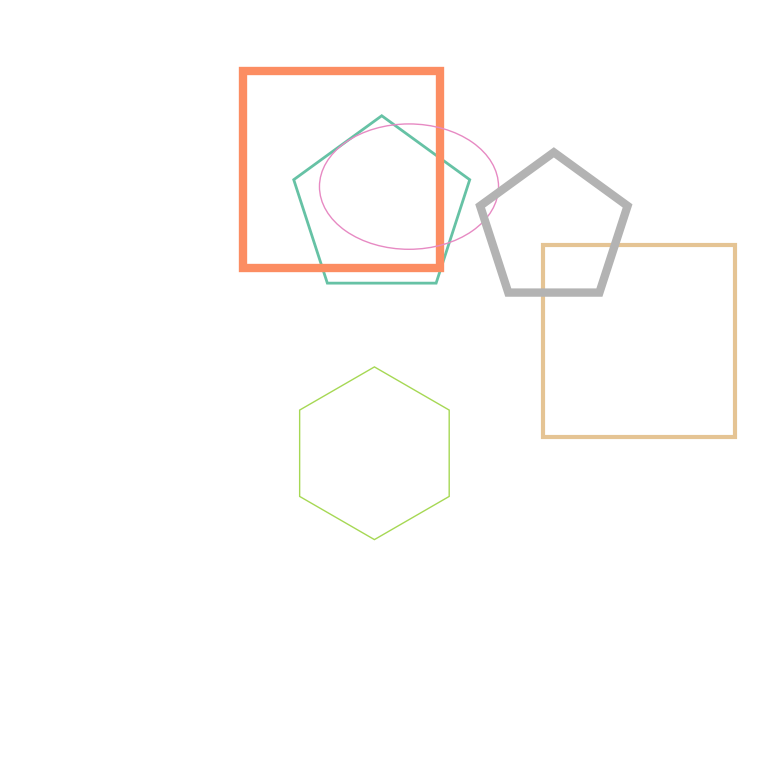[{"shape": "pentagon", "thickness": 1, "radius": 0.6, "center": [0.496, 0.73]}, {"shape": "square", "thickness": 3, "radius": 0.64, "center": [0.444, 0.78]}, {"shape": "oval", "thickness": 0.5, "radius": 0.58, "center": [0.531, 0.758]}, {"shape": "hexagon", "thickness": 0.5, "radius": 0.56, "center": [0.486, 0.411]}, {"shape": "square", "thickness": 1.5, "radius": 0.62, "center": [0.83, 0.557]}, {"shape": "pentagon", "thickness": 3, "radius": 0.5, "center": [0.719, 0.701]}]